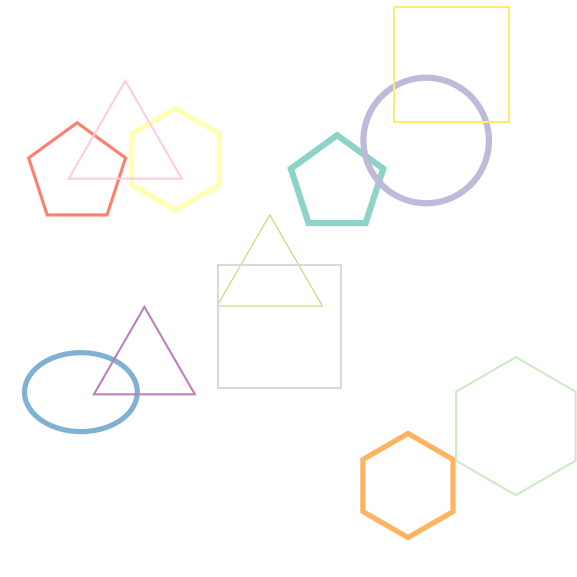[{"shape": "pentagon", "thickness": 3, "radius": 0.42, "center": [0.584, 0.681]}, {"shape": "hexagon", "thickness": 2.5, "radius": 0.44, "center": [0.304, 0.723]}, {"shape": "circle", "thickness": 3, "radius": 0.54, "center": [0.738, 0.756]}, {"shape": "pentagon", "thickness": 1.5, "radius": 0.44, "center": [0.134, 0.698]}, {"shape": "oval", "thickness": 2.5, "radius": 0.49, "center": [0.14, 0.32]}, {"shape": "hexagon", "thickness": 2.5, "radius": 0.45, "center": [0.706, 0.158]}, {"shape": "triangle", "thickness": 0.5, "radius": 0.53, "center": [0.467, 0.522]}, {"shape": "triangle", "thickness": 1, "radius": 0.57, "center": [0.217, 0.746]}, {"shape": "square", "thickness": 1, "radius": 0.54, "center": [0.484, 0.434]}, {"shape": "triangle", "thickness": 1, "radius": 0.5, "center": [0.25, 0.367]}, {"shape": "hexagon", "thickness": 1, "radius": 0.6, "center": [0.893, 0.261]}, {"shape": "square", "thickness": 1, "radius": 0.5, "center": [0.781, 0.887]}]